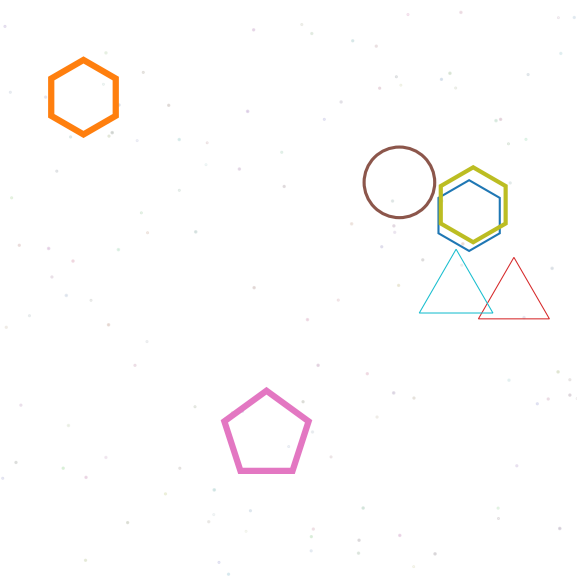[{"shape": "hexagon", "thickness": 1, "radius": 0.31, "center": [0.812, 0.626]}, {"shape": "hexagon", "thickness": 3, "radius": 0.32, "center": [0.145, 0.831]}, {"shape": "triangle", "thickness": 0.5, "radius": 0.35, "center": [0.89, 0.483]}, {"shape": "circle", "thickness": 1.5, "radius": 0.31, "center": [0.692, 0.683]}, {"shape": "pentagon", "thickness": 3, "radius": 0.38, "center": [0.461, 0.246]}, {"shape": "hexagon", "thickness": 2, "radius": 0.32, "center": [0.819, 0.645]}, {"shape": "triangle", "thickness": 0.5, "radius": 0.37, "center": [0.79, 0.494]}]